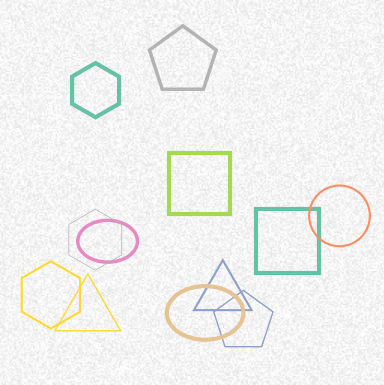[{"shape": "square", "thickness": 3, "radius": 0.41, "center": [0.747, 0.375]}, {"shape": "hexagon", "thickness": 3, "radius": 0.35, "center": [0.248, 0.766]}, {"shape": "circle", "thickness": 1.5, "radius": 0.39, "center": [0.882, 0.439]}, {"shape": "triangle", "thickness": 1.5, "radius": 0.43, "center": [0.579, 0.238]}, {"shape": "pentagon", "thickness": 1, "radius": 0.4, "center": [0.632, 0.165]}, {"shape": "oval", "thickness": 2.5, "radius": 0.39, "center": [0.28, 0.373]}, {"shape": "square", "thickness": 3, "radius": 0.4, "center": [0.519, 0.524]}, {"shape": "triangle", "thickness": 1, "radius": 0.49, "center": [0.228, 0.19]}, {"shape": "hexagon", "thickness": 1.5, "radius": 0.44, "center": [0.132, 0.234]}, {"shape": "oval", "thickness": 3, "radius": 0.5, "center": [0.533, 0.187]}, {"shape": "pentagon", "thickness": 2.5, "radius": 0.46, "center": [0.475, 0.842]}, {"shape": "hexagon", "thickness": 0.5, "radius": 0.4, "center": [0.247, 0.378]}]